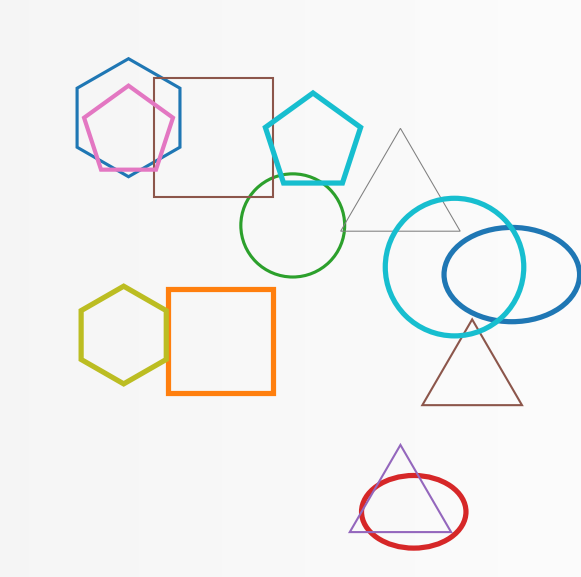[{"shape": "hexagon", "thickness": 1.5, "radius": 0.51, "center": [0.221, 0.795]}, {"shape": "oval", "thickness": 2.5, "radius": 0.58, "center": [0.881, 0.524]}, {"shape": "square", "thickness": 2.5, "radius": 0.45, "center": [0.379, 0.409]}, {"shape": "circle", "thickness": 1.5, "radius": 0.45, "center": [0.504, 0.609]}, {"shape": "oval", "thickness": 2.5, "radius": 0.45, "center": [0.712, 0.113]}, {"shape": "triangle", "thickness": 1, "radius": 0.5, "center": [0.689, 0.128]}, {"shape": "square", "thickness": 1, "radius": 0.51, "center": [0.367, 0.761]}, {"shape": "triangle", "thickness": 1, "radius": 0.49, "center": [0.812, 0.347]}, {"shape": "pentagon", "thickness": 2, "radius": 0.4, "center": [0.221, 0.77]}, {"shape": "triangle", "thickness": 0.5, "radius": 0.59, "center": [0.689, 0.658]}, {"shape": "hexagon", "thickness": 2.5, "radius": 0.42, "center": [0.213, 0.419]}, {"shape": "pentagon", "thickness": 2.5, "radius": 0.43, "center": [0.538, 0.752]}, {"shape": "circle", "thickness": 2.5, "radius": 0.6, "center": [0.782, 0.537]}]